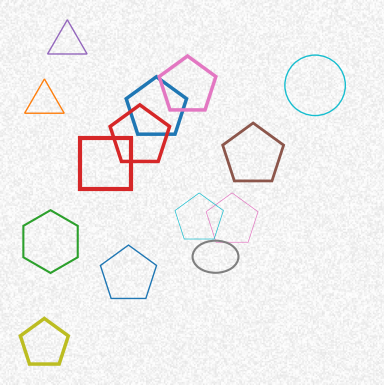[{"shape": "pentagon", "thickness": 2.5, "radius": 0.41, "center": [0.406, 0.718]}, {"shape": "pentagon", "thickness": 1, "radius": 0.38, "center": [0.334, 0.287]}, {"shape": "triangle", "thickness": 1, "radius": 0.3, "center": [0.115, 0.736]}, {"shape": "hexagon", "thickness": 1.5, "radius": 0.41, "center": [0.131, 0.373]}, {"shape": "square", "thickness": 3, "radius": 0.34, "center": [0.274, 0.575]}, {"shape": "pentagon", "thickness": 2.5, "radius": 0.41, "center": [0.363, 0.646]}, {"shape": "triangle", "thickness": 1, "radius": 0.3, "center": [0.175, 0.889]}, {"shape": "pentagon", "thickness": 2, "radius": 0.42, "center": [0.658, 0.597]}, {"shape": "pentagon", "thickness": 0.5, "radius": 0.35, "center": [0.603, 0.428]}, {"shape": "pentagon", "thickness": 2.5, "radius": 0.39, "center": [0.487, 0.777]}, {"shape": "oval", "thickness": 1.5, "radius": 0.3, "center": [0.56, 0.333]}, {"shape": "pentagon", "thickness": 2.5, "radius": 0.33, "center": [0.115, 0.107]}, {"shape": "pentagon", "thickness": 0.5, "radius": 0.33, "center": [0.517, 0.433]}, {"shape": "circle", "thickness": 1, "radius": 0.39, "center": [0.818, 0.778]}]